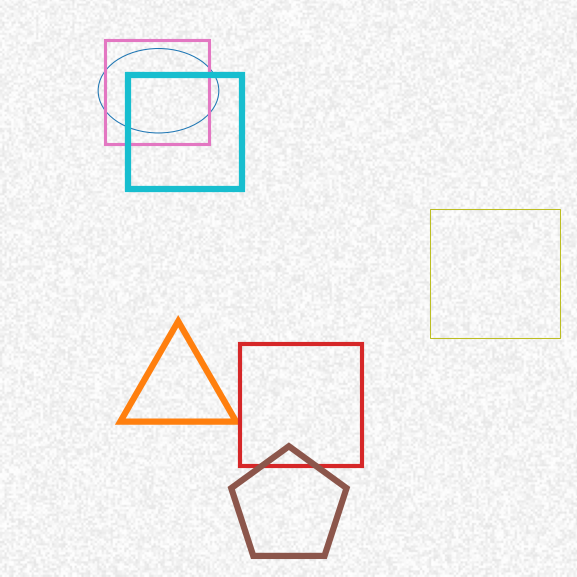[{"shape": "oval", "thickness": 0.5, "radius": 0.52, "center": [0.274, 0.842]}, {"shape": "triangle", "thickness": 3, "radius": 0.58, "center": [0.309, 0.327]}, {"shape": "square", "thickness": 2, "radius": 0.53, "center": [0.521, 0.298]}, {"shape": "pentagon", "thickness": 3, "radius": 0.52, "center": [0.5, 0.121]}, {"shape": "square", "thickness": 1.5, "radius": 0.45, "center": [0.271, 0.84]}, {"shape": "square", "thickness": 0.5, "radius": 0.56, "center": [0.857, 0.525]}, {"shape": "square", "thickness": 3, "radius": 0.49, "center": [0.32, 0.771]}]